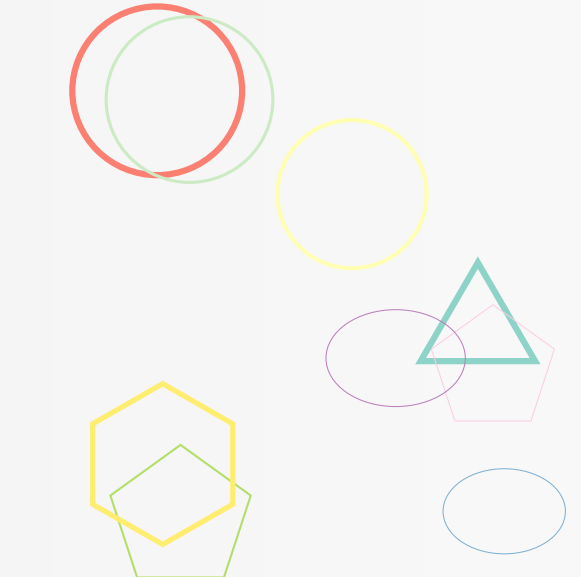[{"shape": "triangle", "thickness": 3, "radius": 0.57, "center": [0.822, 0.431]}, {"shape": "circle", "thickness": 2, "radius": 0.64, "center": [0.606, 0.663]}, {"shape": "circle", "thickness": 3, "radius": 0.73, "center": [0.27, 0.842]}, {"shape": "oval", "thickness": 0.5, "radius": 0.53, "center": [0.868, 0.114]}, {"shape": "pentagon", "thickness": 1, "radius": 0.63, "center": [0.311, 0.102]}, {"shape": "pentagon", "thickness": 0.5, "radius": 0.56, "center": [0.848, 0.36]}, {"shape": "oval", "thickness": 0.5, "radius": 0.6, "center": [0.681, 0.379]}, {"shape": "circle", "thickness": 1.5, "radius": 0.72, "center": [0.326, 0.827]}, {"shape": "hexagon", "thickness": 2.5, "radius": 0.7, "center": [0.28, 0.196]}]